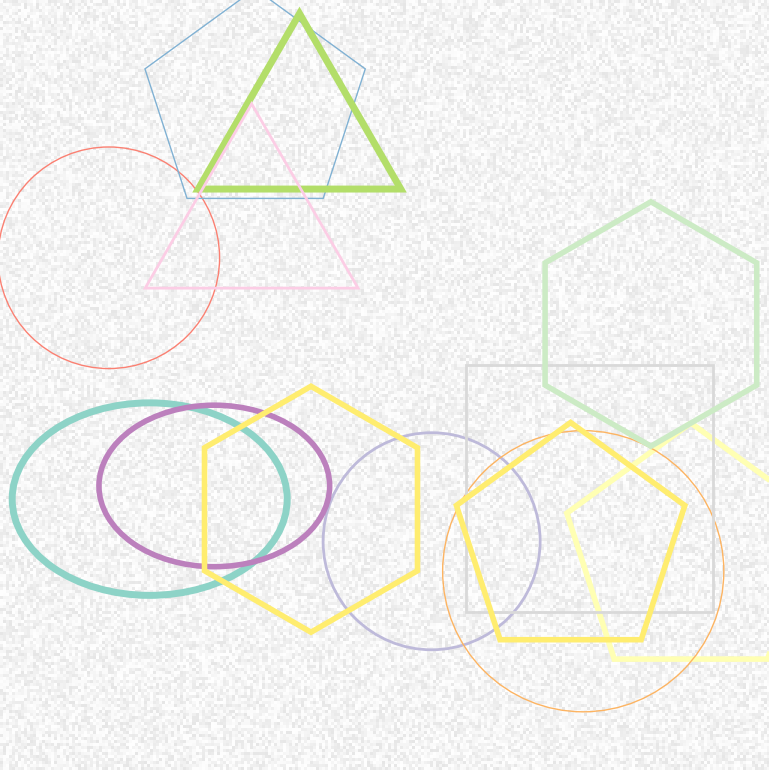[{"shape": "oval", "thickness": 2.5, "radius": 0.89, "center": [0.194, 0.352]}, {"shape": "pentagon", "thickness": 2, "radius": 0.85, "center": [0.897, 0.281]}, {"shape": "circle", "thickness": 1, "radius": 0.7, "center": [0.561, 0.297]}, {"shape": "circle", "thickness": 0.5, "radius": 0.72, "center": [0.141, 0.665]}, {"shape": "pentagon", "thickness": 0.5, "radius": 0.75, "center": [0.331, 0.864]}, {"shape": "circle", "thickness": 0.5, "radius": 0.91, "center": [0.757, 0.258]}, {"shape": "triangle", "thickness": 2.5, "radius": 0.76, "center": [0.389, 0.83]}, {"shape": "triangle", "thickness": 1, "radius": 0.8, "center": [0.327, 0.706]}, {"shape": "square", "thickness": 1, "radius": 0.8, "center": [0.765, 0.366]}, {"shape": "oval", "thickness": 2, "radius": 0.75, "center": [0.278, 0.369]}, {"shape": "hexagon", "thickness": 2, "radius": 0.79, "center": [0.845, 0.579]}, {"shape": "hexagon", "thickness": 2, "radius": 0.8, "center": [0.404, 0.339]}, {"shape": "pentagon", "thickness": 2, "radius": 0.78, "center": [0.741, 0.295]}]